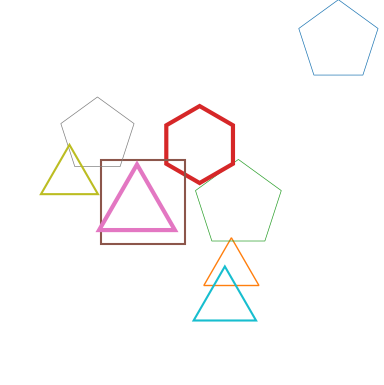[{"shape": "pentagon", "thickness": 0.5, "radius": 0.54, "center": [0.879, 0.893]}, {"shape": "triangle", "thickness": 1, "radius": 0.41, "center": [0.601, 0.3]}, {"shape": "pentagon", "thickness": 0.5, "radius": 0.59, "center": [0.619, 0.469]}, {"shape": "hexagon", "thickness": 3, "radius": 0.5, "center": [0.519, 0.625]}, {"shape": "square", "thickness": 1.5, "radius": 0.55, "center": [0.371, 0.476]}, {"shape": "triangle", "thickness": 3, "radius": 0.57, "center": [0.356, 0.459]}, {"shape": "pentagon", "thickness": 0.5, "radius": 0.5, "center": [0.253, 0.648]}, {"shape": "triangle", "thickness": 1.5, "radius": 0.43, "center": [0.18, 0.538]}, {"shape": "triangle", "thickness": 1.5, "radius": 0.47, "center": [0.584, 0.214]}]